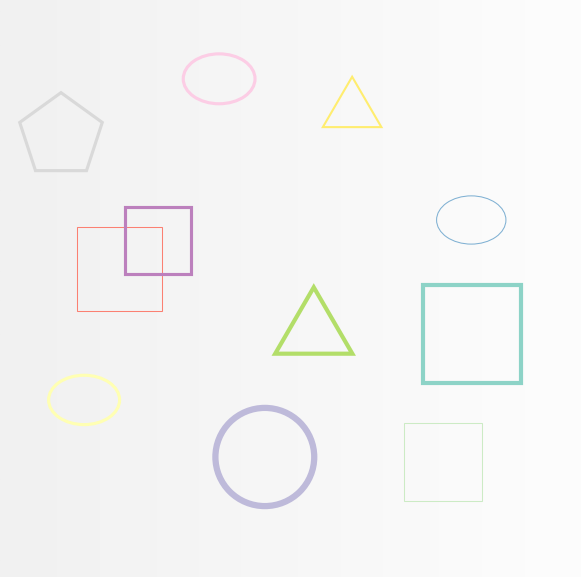[{"shape": "square", "thickness": 2, "radius": 0.42, "center": [0.812, 0.42]}, {"shape": "oval", "thickness": 1.5, "radius": 0.31, "center": [0.145, 0.307]}, {"shape": "circle", "thickness": 3, "radius": 0.43, "center": [0.456, 0.208]}, {"shape": "square", "thickness": 0.5, "radius": 0.37, "center": [0.205, 0.534]}, {"shape": "oval", "thickness": 0.5, "radius": 0.3, "center": [0.811, 0.618]}, {"shape": "triangle", "thickness": 2, "radius": 0.38, "center": [0.54, 0.425]}, {"shape": "oval", "thickness": 1.5, "radius": 0.31, "center": [0.377, 0.863]}, {"shape": "pentagon", "thickness": 1.5, "radius": 0.37, "center": [0.105, 0.764]}, {"shape": "square", "thickness": 1.5, "radius": 0.29, "center": [0.272, 0.583]}, {"shape": "square", "thickness": 0.5, "radius": 0.34, "center": [0.763, 0.2]}, {"shape": "triangle", "thickness": 1, "radius": 0.29, "center": [0.606, 0.808]}]